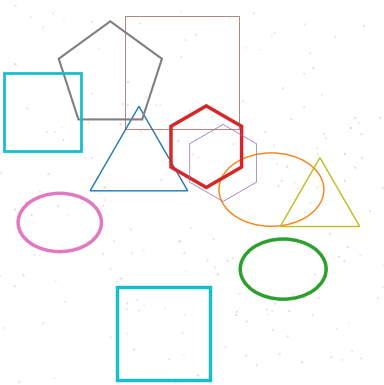[{"shape": "triangle", "thickness": 1, "radius": 0.73, "center": [0.361, 0.578]}, {"shape": "oval", "thickness": 1, "radius": 0.68, "center": [0.705, 0.507]}, {"shape": "oval", "thickness": 2.5, "radius": 0.56, "center": [0.736, 0.301]}, {"shape": "hexagon", "thickness": 2.5, "radius": 0.53, "center": [0.536, 0.619]}, {"shape": "hexagon", "thickness": 0.5, "radius": 0.5, "center": [0.579, 0.577]}, {"shape": "square", "thickness": 0.5, "radius": 0.74, "center": [0.473, 0.811]}, {"shape": "oval", "thickness": 2.5, "radius": 0.54, "center": [0.155, 0.422]}, {"shape": "pentagon", "thickness": 1.5, "radius": 0.7, "center": [0.287, 0.804]}, {"shape": "triangle", "thickness": 1, "radius": 0.6, "center": [0.831, 0.471]}, {"shape": "square", "thickness": 2, "radius": 0.5, "center": [0.111, 0.709]}, {"shape": "square", "thickness": 2.5, "radius": 0.6, "center": [0.424, 0.133]}]